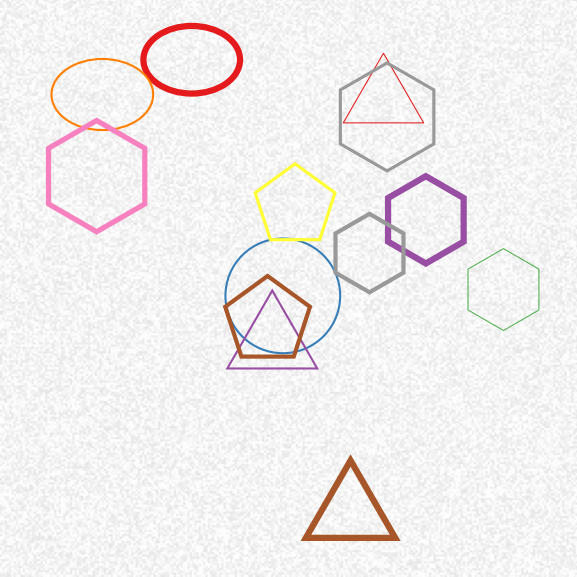[{"shape": "triangle", "thickness": 0.5, "radius": 0.4, "center": [0.664, 0.827]}, {"shape": "oval", "thickness": 3, "radius": 0.42, "center": [0.332, 0.896]}, {"shape": "circle", "thickness": 1, "radius": 0.5, "center": [0.49, 0.487]}, {"shape": "hexagon", "thickness": 0.5, "radius": 0.35, "center": [0.872, 0.498]}, {"shape": "hexagon", "thickness": 3, "radius": 0.38, "center": [0.737, 0.618]}, {"shape": "triangle", "thickness": 1, "radius": 0.45, "center": [0.471, 0.406]}, {"shape": "oval", "thickness": 1, "radius": 0.44, "center": [0.177, 0.835]}, {"shape": "pentagon", "thickness": 1.5, "radius": 0.36, "center": [0.511, 0.643]}, {"shape": "triangle", "thickness": 3, "radius": 0.45, "center": [0.607, 0.112]}, {"shape": "pentagon", "thickness": 2, "radius": 0.39, "center": [0.463, 0.444]}, {"shape": "hexagon", "thickness": 2.5, "radius": 0.48, "center": [0.167, 0.694]}, {"shape": "hexagon", "thickness": 2, "radius": 0.34, "center": [0.64, 0.561]}, {"shape": "hexagon", "thickness": 1.5, "radius": 0.47, "center": [0.67, 0.797]}]